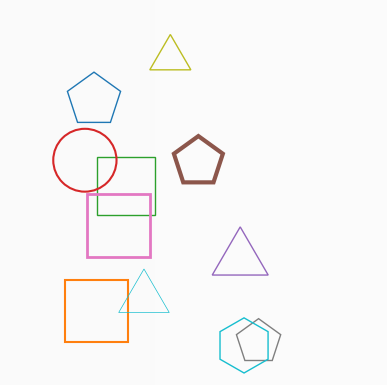[{"shape": "pentagon", "thickness": 1, "radius": 0.36, "center": [0.243, 0.74]}, {"shape": "square", "thickness": 1.5, "radius": 0.4, "center": [0.249, 0.193]}, {"shape": "square", "thickness": 1, "radius": 0.37, "center": [0.325, 0.516]}, {"shape": "circle", "thickness": 1.5, "radius": 0.41, "center": [0.219, 0.584]}, {"shape": "triangle", "thickness": 1, "radius": 0.42, "center": [0.62, 0.327]}, {"shape": "pentagon", "thickness": 3, "radius": 0.33, "center": [0.512, 0.58]}, {"shape": "square", "thickness": 2, "radius": 0.41, "center": [0.306, 0.414]}, {"shape": "pentagon", "thickness": 1, "radius": 0.3, "center": [0.667, 0.112]}, {"shape": "triangle", "thickness": 1, "radius": 0.31, "center": [0.44, 0.849]}, {"shape": "triangle", "thickness": 0.5, "radius": 0.38, "center": [0.372, 0.226]}, {"shape": "hexagon", "thickness": 1, "radius": 0.36, "center": [0.63, 0.103]}]